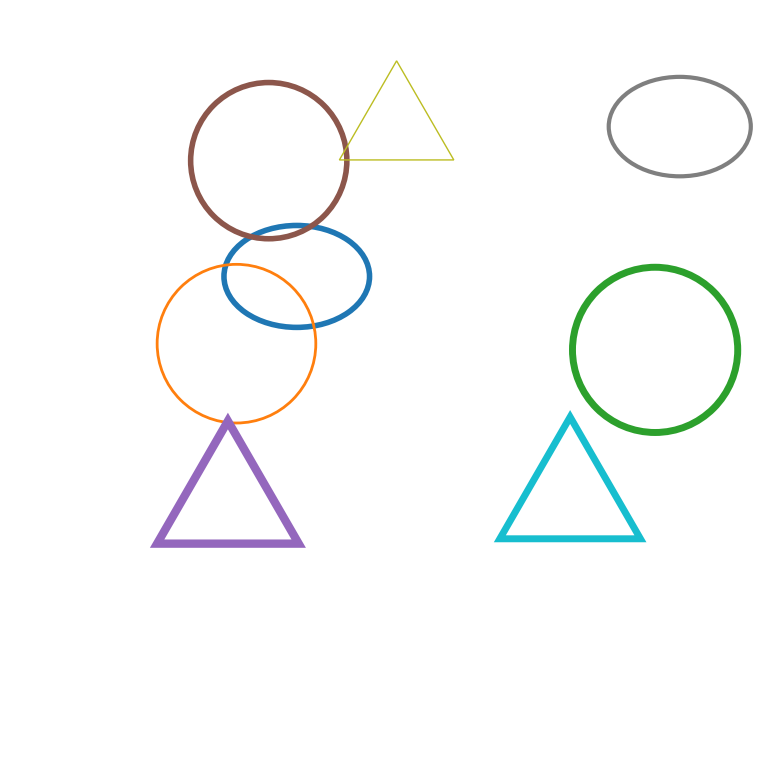[{"shape": "oval", "thickness": 2, "radius": 0.47, "center": [0.385, 0.641]}, {"shape": "circle", "thickness": 1, "radius": 0.52, "center": [0.307, 0.554]}, {"shape": "circle", "thickness": 2.5, "radius": 0.54, "center": [0.851, 0.546]}, {"shape": "triangle", "thickness": 3, "radius": 0.53, "center": [0.296, 0.347]}, {"shape": "circle", "thickness": 2, "radius": 0.51, "center": [0.349, 0.791]}, {"shape": "oval", "thickness": 1.5, "radius": 0.46, "center": [0.883, 0.836]}, {"shape": "triangle", "thickness": 0.5, "radius": 0.43, "center": [0.515, 0.835]}, {"shape": "triangle", "thickness": 2.5, "radius": 0.53, "center": [0.74, 0.353]}]